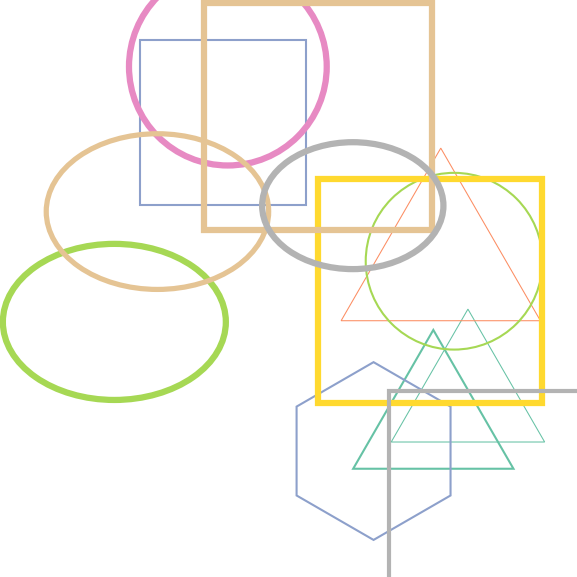[{"shape": "triangle", "thickness": 0.5, "radius": 0.77, "center": [0.81, 0.31]}, {"shape": "triangle", "thickness": 1, "radius": 0.8, "center": [0.75, 0.268]}, {"shape": "triangle", "thickness": 0.5, "radius": 1.0, "center": [0.763, 0.543]}, {"shape": "square", "thickness": 1, "radius": 0.72, "center": [0.386, 0.787]}, {"shape": "hexagon", "thickness": 1, "radius": 0.77, "center": [0.647, 0.218]}, {"shape": "circle", "thickness": 3, "radius": 0.86, "center": [0.395, 0.884]}, {"shape": "circle", "thickness": 1, "radius": 0.77, "center": [0.786, 0.547]}, {"shape": "oval", "thickness": 3, "radius": 0.97, "center": [0.198, 0.442]}, {"shape": "square", "thickness": 3, "radius": 0.97, "center": [0.745, 0.495]}, {"shape": "square", "thickness": 3, "radius": 0.98, "center": [0.551, 0.797]}, {"shape": "oval", "thickness": 2.5, "radius": 0.96, "center": [0.273, 0.633]}, {"shape": "oval", "thickness": 3, "radius": 0.78, "center": [0.611, 0.643]}, {"shape": "square", "thickness": 2, "radius": 0.86, "center": [0.845, 0.15]}]